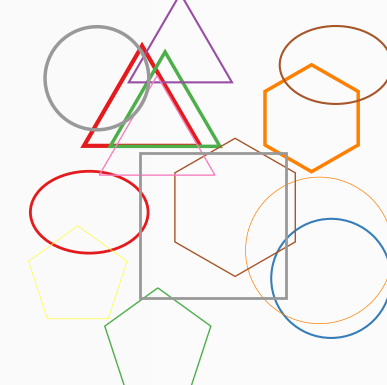[{"shape": "triangle", "thickness": 3, "radius": 0.87, "center": [0.367, 0.708]}, {"shape": "oval", "thickness": 2, "radius": 0.76, "center": [0.23, 0.449]}, {"shape": "circle", "thickness": 1.5, "radius": 0.77, "center": [0.855, 0.277]}, {"shape": "pentagon", "thickness": 1, "radius": 0.72, "center": [0.407, 0.108]}, {"shape": "triangle", "thickness": 2.5, "radius": 0.82, "center": [0.426, 0.702]}, {"shape": "triangle", "thickness": 1.5, "radius": 0.77, "center": [0.465, 0.863]}, {"shape": "circle", "thickness": 0.5, "radius": 0.95, "center": [0.824, 0.35]}, {"shape": "hexagon", "thickness": 2.5, "radius": 0.69, "center": [0.804, 0.693]}, {"shape": "pentagon", "thickness": 0.5, "radius": 0.67, "center": [0.201, 0.28]}, {"shape": "hexagon", "thickness": 1, "radius": 0.9, "center": [0.607, 0.461]}, {"shape": "oval", "thickness": 1.5, "radius": 0.72, "center": [0.866, 0.831]}, {"shape": "triangle", "thickness": 1, "radius": 0.86, "center": [0.405, 0.631]}, {"shape": "circle", "thickness": 2.5, "radius": 0.67, "center": [0.25, 0.797]}, {"shape": "square", "thickness": 2, "radius": 0.94, "center": [0.55, 0.414]}]